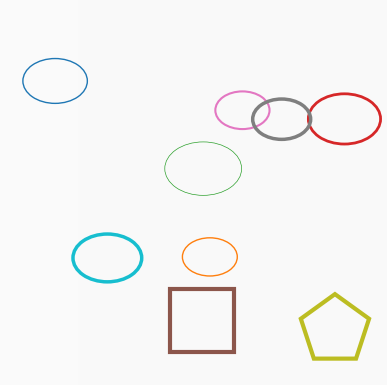[{"shape": "oval", "thickness": 1, "radius": 0.42, "center": [0.142, 0.79]}, {"shape": "oval", "thickness": 1, "radius": 0.35, "center": [0.542, 0.333]}, {"shape": "oval", "thickness": 0.5, "radius": 0.5, "center": [0.524, 0.562]}, {"shape": "oval", "thickness": 2, "radius": 0.47, "center": [0.889, 0.691]}, {"shape": "square", "thickness": 3, "radius": 0.41, "center": [0.521, 0.167]}, {"shape": "oval", "thickness": 1.5, "radius": 0.35, "center": [0.626, 0.714]}, {"shape": "oval", "thickness": 2.5, "radius": 0.37, "center": [0.727, 0.69]}, {"shape": "pentagon", "thickness": 3, "radius": 0.46, "center": [0.864, 0.143]}, {"shape": "oval", "thickness": 2.5, "radius": 0.44, "center": [0.277, 0.33]}]